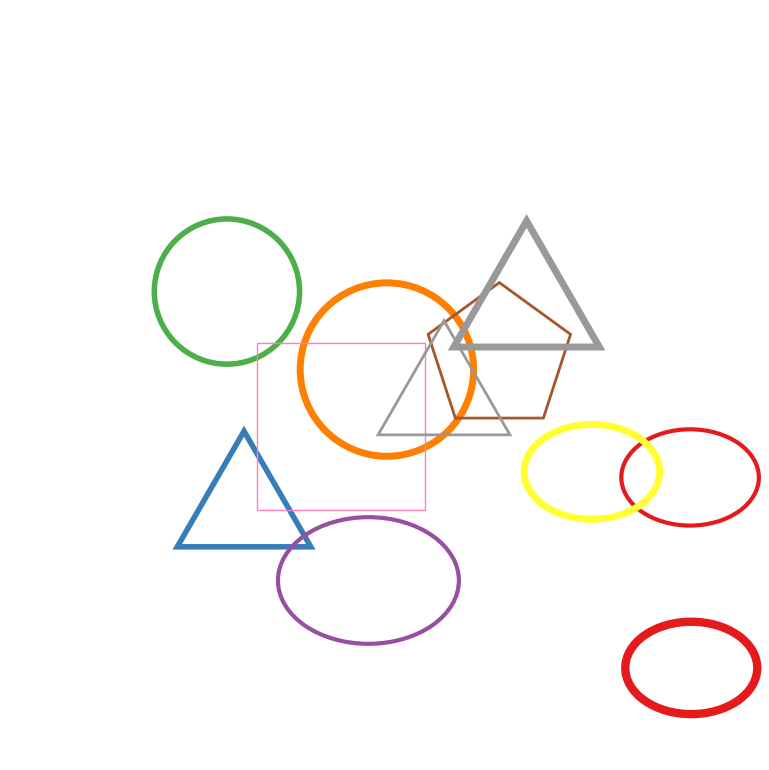[{"shape": "oval", "thickness": 3, "radius": 0.43, "center": [0.898, 0.133]}, {"shape": "oval", "thickness": 1.5, "radius": 0.45, "center": [0.896, 0.38]}, {"shape": "triangle", "thickness": 2, "radius": 0.5, "center": [0.317, 0.34]}, {"shape": "circle", "thickness": 2, "radius": 0.47, "center": [0.295, 0.621]}, {"shape": "oval", "thickness": 1.5, "radius": 0.59, "center": [0.478, 0.246]}, {"shape": "circle", "thickness": 2.5, "radius": 0.56, "center": [0.502, 0.52]}, {"shape": "oval", "thickness": 2.5, "radius": 0.44, "center": [0.769, 0.387]}, {"shape": "pentagon", "thickness": 1, "radius": 0.49, "center": [0.649, 0.536]}, {"shape": "square", "thickness": 0.5, "radius": 0.54, "center": [0.443, 0.446]}, {"shape": "triangle", "thickness": 2.5, "radius": 0.55, "center": [0.684, 0.604]}, {"shape": "triangle", "thickness": 1, "radius": 0.49, "center": [0.577, 0.485]}]